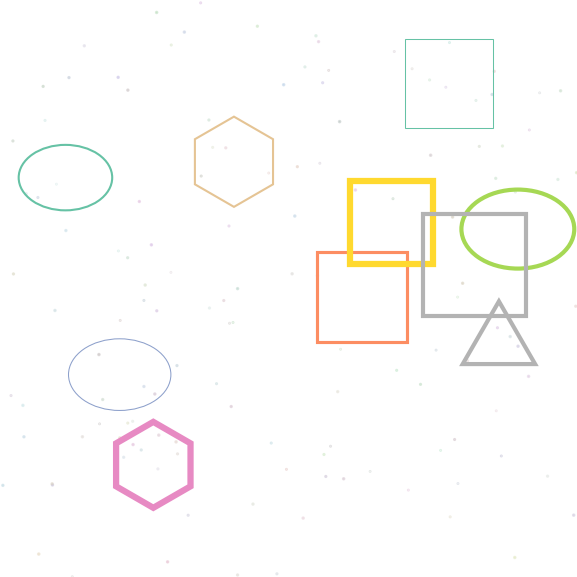[{"shape": "oval", "thickness": 1, "radius": 0.4, "center": [0.113, 0.692]}, {"shape": "square", "thickness": 0.5, "radius": 0.38, "center": [0.778, 0.855]}, {"shape": "square", "thickness": 1.5, "radius": 0.39, "center": [0.627, 0.485]}, {"shape": "oval", "thickness": 0.5, "radius": 0.44, "center": [0.207, 0.35]}, {"shape": "hexagon", "thickness": 3, "radius": 0.37, "center": [0.265, 0.194]}, {"shape": "oval", "thickness": 2, "radius": 0.49, "center": [0.897, 0.602]}, {"shape": "square", "thickness": 3, "radius": 0.36, "center": [0.679, 0.614]}, {"shape": "hexagon", "thickness": 1, "radius": 0.39, "center": [0.405, 0.719]}, {"shape": "square", "thickness": 2, "radius": 0.44, "center": [0.822, 0.541]}, {"shape": "triangle", "thickness": 2, "radius": 0.36, "center": [0.864, 0.405]}]